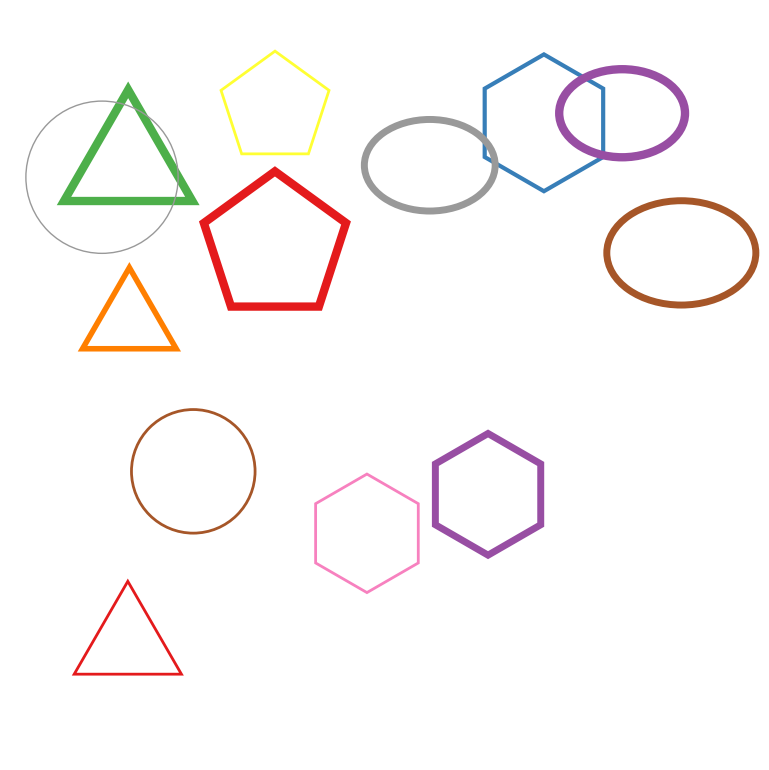[{"shape": "triangle", "thickness": 1, "radius": 0.4, "center": [0.166, 0.165]}, {"shape": "pentagon", "thickness": 3, "radius": 0.49, "center": [0.357, 0.68]}, {"shape": "hexagon", "thickness": 1.5, "radius": 0.44, "center": [0.706, 0.84]}, {"shape": "triangle", "thickness": 3, "radius": 0.48, "center": [0.166, 0.787]}, {"shape": "hexagon", "thickness": 2.5, "radius": 0.4, "center": [0.634, 0.358]}, {"shape": "oval", "thickness": 3, "radius": 0.41, "center": [0.808, 0.853]}, {"shape": "triangle", "thickness": 2, "radius": 0.35, "center": [0.168, 0.582]}, {"shape": "pentagon", "thickness": 1, "radius": 0.37, "center": [0.357, 0.86]}, {"shape": "oval", "thickness": 2.5, "radius": 0.48, "center": [0.885, 0.672]}, {"shape": "circle", "thickness": 1, "radius": 0.4, "center": [0.251, 0.388]}, {"shape": "hexagon", "thickness": 1, "radius": 0.38, "center": [0.477, 0.307]}, {"shape": "oval", "thickness": 2.5, "radius": 0.42, "center": [0.558, 0.785]}, {"shape": "circle", "thickness": 0.5, "radius": 0.49, "center": [0.132, 0.77]}]